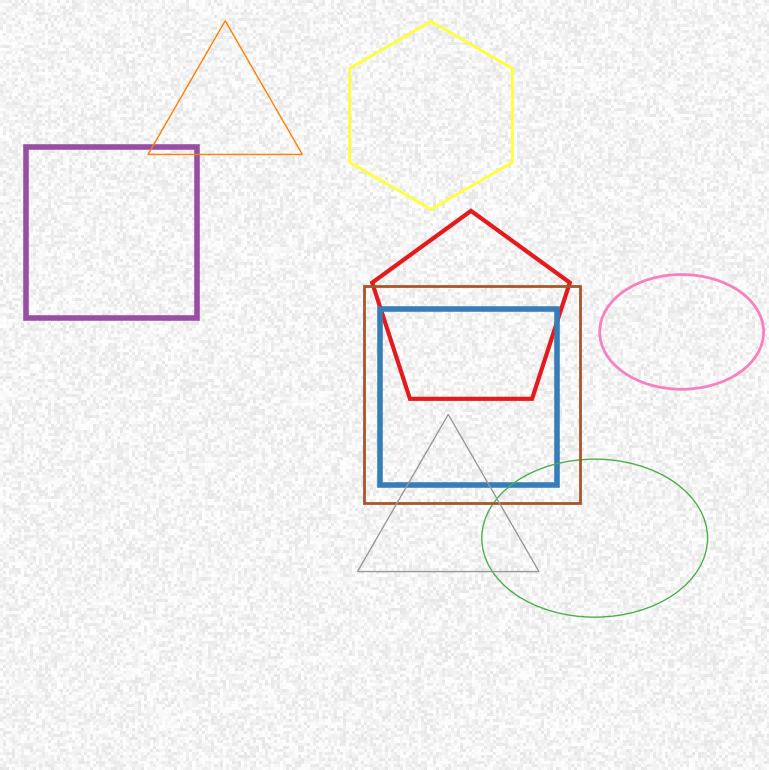[{"shape": "pentagon", "thickness": 1.5, "radius": 0.67, "center": [0.612, 0.591]}, {"shape": "square", "thickness": 2, "radius": 0.57, "center": [0.608, 0.484]}, {"shape": "oval", "thickness": 0.5, "radius": 0.73, "center": [0.772, 0.301]}, {"shape": "square", "thickness": 2, "radius": 0.56, "center": [0.145, 0.698]}, {"shape": "triangle", "thickness": 0.5, "radius": 0.58, "center": [0.292, 0.857]}, {"shape": "hexagon", "thickness": 1, "radius": 0.61, "center": [0.56, 0.85]}, {"shape": "square", "thickness": 1, "radius": 0.7, "center": [0.613, 0.488]}, {"shape": "oval", "thickness": 1, "radius": 0.53, "center": [0.885, 0.569]}, {"shape": "triangle", "thickness": 0.5, "radius": 0.68, "center": [0.582, 0.326]}]